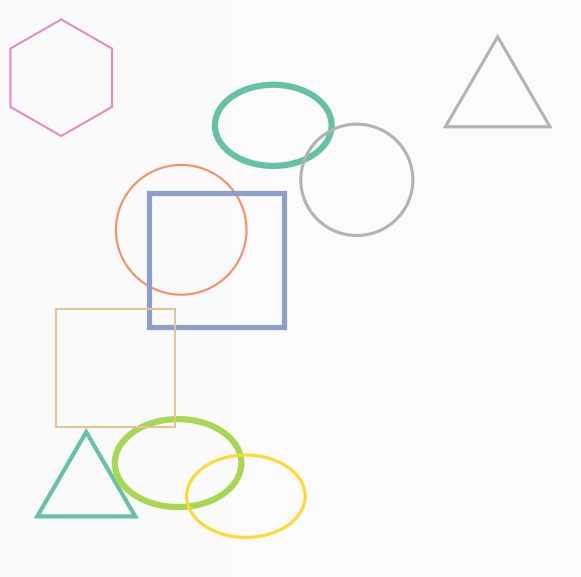[{"shape": "oval", "thickness": 3, "radius": 0.5, "center": [0.47, 0.782]}, {"shape": "triangle", "thickness": 2, "radius": 0.49, "center": [0.148, 0.154]}, {"shape": "circle", "thickness": 1, "radius": 0.56, "center": [0.312, 0.601]}, {"shape": "square", "thickness": 2.5, "radius": 0.58, "center": [0.372, 0.55]}, {"shape": "hexagon", "thickness": 1, "radius": 0.5, "center": [0.105, 0.865]}, {"shape": "oval", "thickness": 3, "radius": 0.54, "center": [0.306, 0.197]}, {"shape": "oval", "thickness": 1.5, "radius": 0.51, "center": [0.423, 0.14]}, {"shape": "square", "thickness": 1, "radius": 0.51, "center": [0.199, 0.362]}, {"shape": "circle", "thickness": 1.5, "radius": 0.48, "center": [0.614, 0.688]}, {"shape": "triangle", "thickness": 1.5, "radius": 0.52, "center": [0.856, 0.832]}]